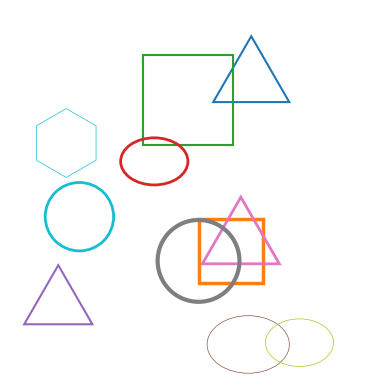[{"shape": "triangle", "thickness": 1.5, "radius": 0.57, "center": [0.653, 0.792]}, {"shape": "square", "thickness": 2.5, "radius": 0.41, "center": [0.6, 0.348]}, {"shape": "square", "thickness": 1.5, "radius": 0.59, "center": [0.488, 0.74]}, {"shape": "oval", "thickness": 2, "radius": 0.44, "center": [0.401, 0.581]}, {"shape": "triangle", "thickness": 1.5, "radius": 0.51, "center": [0.151, 0.209]}, {"shape": "oval", "thickness": 0.5, "radius": 0.53, "center": [0.645, 0.105]}, {"shape": "triangle", "thickness": 2, "radius": 0.58, "center": [0.626, 0.372]}, {"shape": "circle", "thickness": 3, "radius": 0.53, "center": [0.516, 0.322]}, {"shape": "oval", "thickness": 0.5, "radius": 0.44, "center": [0.778, 0.11]}, {"shape": "circle", "thickness": 2, "radius": 0.44, "center": [0.206, 0.437]}, {"shape": "hexagon", "thickness": 0.5, "radius": 0.45, "center": [0.172, 0.629]}]